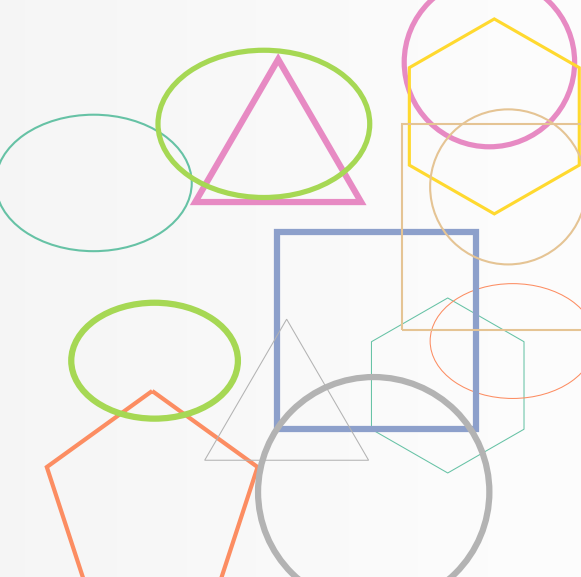[{"shape": "hexagon", "thickness": 0.5, "radius": 0.76, "center": [0.77, 0.332]}, {"shape": "oval", "thickness": 1, "radius": 0.84, "center": [0.161, 0.682]}, {"shape": "pentagon", "thickness": 2, "radius": 0.95, "center": [0.262, 0.131]}, {"shape": "oval", "thickness": 0.5, "radius": 0.71, "center": [0.882, 0.409]}, {"shape": "square", "thickness": 3, "radius": 0.86, "center": [0.647, 0.427]}, {"shape": "triangle", "thickness": 3, "radius": 0.82, "center": [0.479, 0.732]}, {"shape": "circle", "thickness": 2.5, "radius": 0.73, "center": [0.842, 0.892]}, {"shape": "oval", "thickness": 3, "radius": 0.72, "center": [0.266, 0.375]}, {"shape": "oval", "thickness": 2.5, "radius": 0.91, "center": [0.454, 0.785]}, {"shape": "hexagon", "thickness": 1.5, "radius": 0.84, "center": [0.85, 0.798]}, {"shape": "square", "thickness": 1, "radius": 0.89, "center": [0.871, 0.606]}, {"shape": "circle", "thickness": 1, "radius": 0.67, "center": [0.874, 0.676]}, {"shape": "triangle", "thickness": 0.5, "radius": 0.81, "center": [0.493, 0.284]}, {"shape": "circle", "thickness": 3, "radius": 0.99, "center": [0.643, 0.147]}]